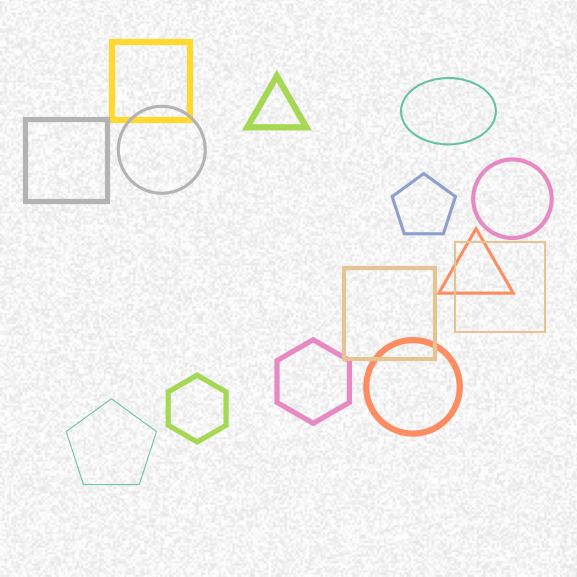[{"shape": "pentagon", "thickness": 0.5, "radius": 0.41, "center": [0.193, 0.226]}, {"shape": "oval", "thickness": 1, "radius": 0.41, "center": [0.777, 0.807]}, {"shape": "triangle", "thickness": 1.5, "radius": 0.37, "center": [0.824, 0.529]}, {"shape": "circle", "thickness": 3, "radius": 0.4, "center": [0.715, 0.329]}, {"shape": "pentagon", "thickness": 1.5, "radius": 0.29, "center": [0.734, 0.641]}, {"shape": "circle", "thickness": 2, "radius": 0.34, "center": [0.887, 0.655]}, {"shape": "hexagon", "thickness": 2.5, "radius": 0.36, "center": [0.542, 0.339]}, {"shape": "triangle", "thickness": 3, "radius": 0.3, "center": [0.479, 0.808]}, {"shape": "hexagon", "thickness": 2.5, "radius": 0.29, "center": [0.341, 0.292]}, {"shape": "square", "thickness": 3, "radius": 0.34, "center": [0.261, 0.859]}, {"shape": "square", "thickness": 1, "radius": 0.39, "center": [0.866, 0.503]}, {"shape": "square", "thickness": 2, "radius": 0.39, "center": [0.675, 0.456]}, {"shape": "square", "thickness": 2.5, "radius": 0.35, "center": [0.114, 0.721]}, {"shape": "circle", "thickness": 1.5, "radius": 0.38, "center": [0.28, 0.74]}]